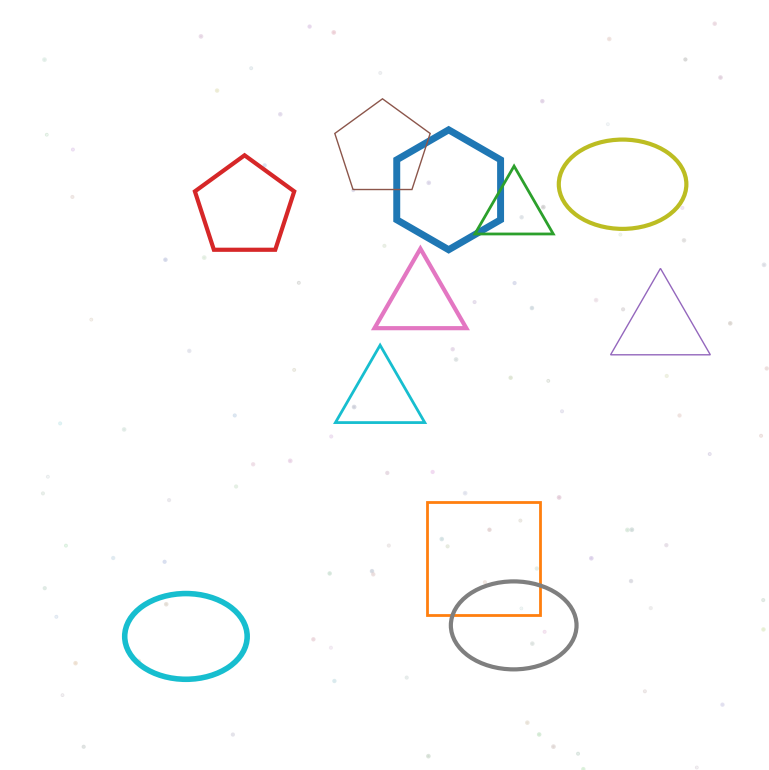[{"shape": "hexagon", "thickness": 2.5, "radius": 0.39, "center": [0.583, 0.754]}, {"shape": "square", "thickness": 1, "radius": 0.37, "center": [0.628, 0.274]}, {"shape": "triangle", "thickness": 1, "radius": 0.29, "center": [0.668, 0.726]}, {"shape": "pentagon", "thickness": 1.5, "radius": 0.34, "center": [0.318, 0.73]}, {"shape": "triangle", "thickness": 0.5, "radius": 0.37, "center": [0.858, 0.577]}, {"shape": "pentagon", "thickness": 0.5, "radius": 0.33, "center": [0.497, 0.807]}, {"shape": "triangle", "thickness": 1.5, "radius": 0.34, "center": [0.546, 0.608]}, {"shape": "oval", "thickness": 1.5, "radius": 0.41, "center": [0.667, 0.188]}, {"shape": "oval", "thickness": 1.5, "radius": 0.41, "center": [0.809, 0.761]}, {"shape": "oval", "thickness": 2, "radius": 0.4, "center": [0.241, 0.173]}, {"shape": "triangle", "thickness": 1, "radius": 0.33, "center": [0.494, 0.485]}]